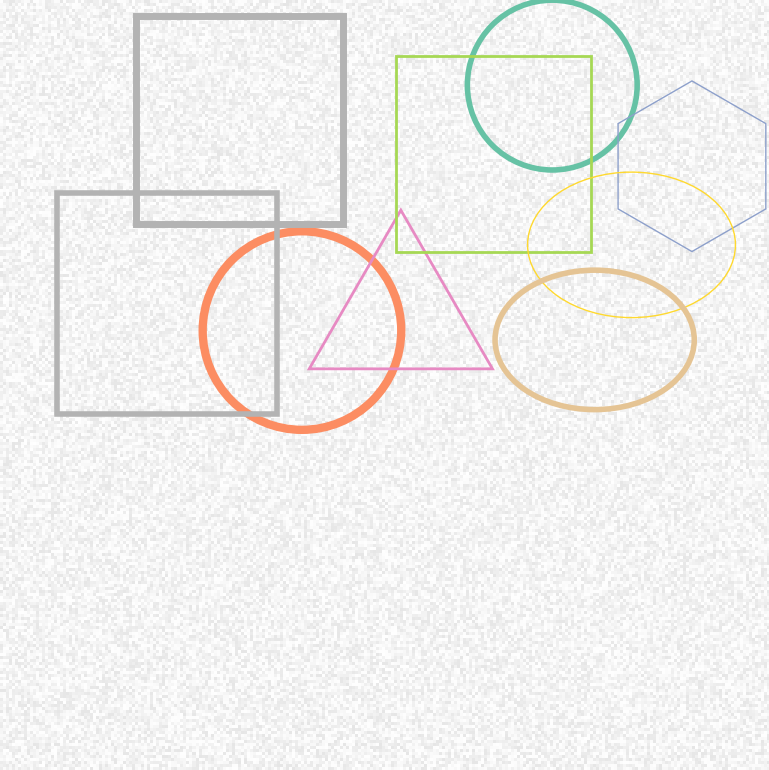[{"shape": "circle", "thickness": 2, "radius": 0.55, "center": [0.717, 0.89]}, {"shape": "circle", "thickness": 3, "radius": 0.64, "center": [0.392, 0.571]}, {"shape": "hexagon", "thickness": 0.5, "radius": 0.55, "center": [0.899, 0.784]}, {"shape": "triangle", "thickness": 1, "radius": 0.69, "center": [0.521, 0.59]}, {"shape": "square", "thickness": 1, "radius": 0.63, "center": [0.641, 0.8]}, {"shape": "oval", "thickness": 0.5, "radius": 0.67, "center": [0.82, 0.682]}, {"shape": "oval", "thickness": 2, "radius": 0.65, "center": [0.772, 0.559]}, {"shape": "square", "thickness": 2, "radius": 0.72, "center": [0.217, 0.606]}, {"shape": "square", "thickness": 2.5, "radius": 0.67, "center": [0.311, 0.844]}]